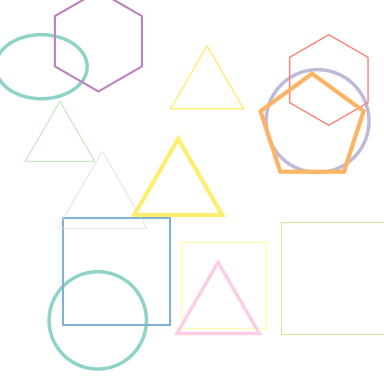[{"shape": "circle", "thickness": 2.5, "radius": 0.63, "center": [0.254, 0.168]}, {"shape": "oval", "thickness": 2.5, "radius": 0.59, "center": [0.108, 0.827]}, {"shape": "square", "thickness": 1, "radius": 0.55, "center": [0.581, 0.26]}, {"shape": "circle", "thickness": 2.5, "radius": 0.67, "center": [0.825, 0.686]}, {"shape": "hexagon", "thickness": 1, "radius": 0.59, "center": [0.854, 0.792]}, {"shape": "square", "thickness": 1.5, "radius": 0.69, "center": [0.303, 0.294]}, {"shape": "pentagon", "thickness": 3, "radius": 0.7, "center": [0.811, 0.668]}, {"shape": "square", "thickness": 0.5, "radius": 0.73, "center": [0.876, 0.277]}, {"shape": "triangle", "thickness": 2.5, "radius": 0.62, "center": [0.567, 0.196]}, {"shape": "triangle", "thickness": 0.5, "radius": 0.67, "center": [0.266, 0.473]}, {"shape": "hexagon", "thickness": 1.5, "radius": 0.65, "center": [0.256, 0.893]}, {"shape": "triangle", "thickness": 1, "radius": 0.52, "center": [0.156, 0.633]}, {"shape": "triangle", "thickness": 1, "radius": 0.55, "center": [0.538, 0.772]}, {"shape": "triangle", "thickness": 3, "radius": 0.66, "center": [0.463, 0.508]}]